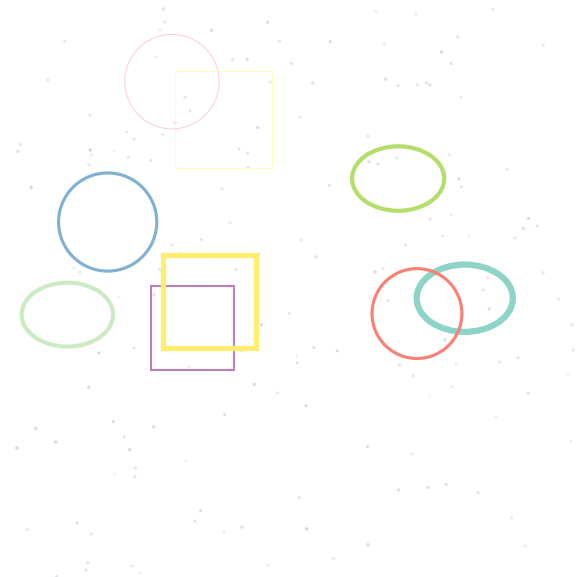[{"shape": "oval", "thickness": 3, "radius": 0.42, "center": [0.805, 0.483]}, {"shape": "square", "thickness": 0.5, "radius": 0.42, "center": [0.387, 0.792]}, {"shape": "circle", "thickness": 1.5, "radius": 0.39, "center": [0.722, 0.456]}, {"shape": "circle", "thickness": 1.5, "radius": 0.43, "center": [0.186, 0.615]}, {"shape": "oval", "thickness": 2, "radius": 0.4, "center": [0.689, 0.69]}, {"shape": "circle", "thickness": 0.5, "radius": 0.41, "center": [0.298, 0.858]}, {"shape": "square", "thickness": 1, "radius": 0.36, "center": [0.333, 0.431]}, {"shape": "oval", "thickness": 2, "radius": 0.4, "center": [0.117, 0.454]}, {"shape": "square", "thickness": 2.5, "radius": 0.4, "center": [0.363, 0.478]}]